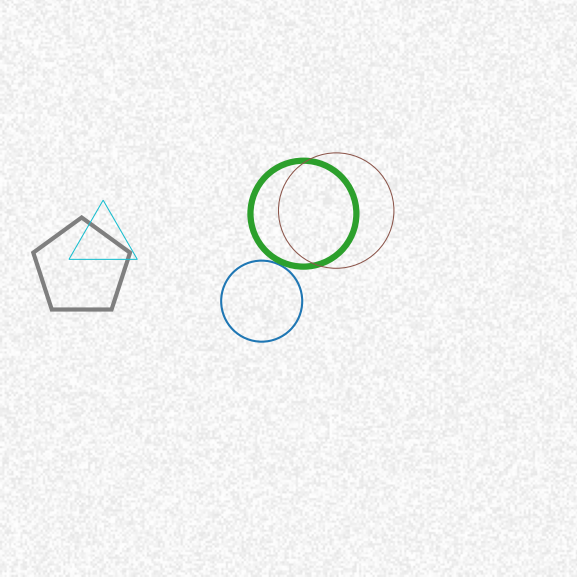[{"shape": "circle", "thickness": 1, "radius": 0.35, "center": [0.453, 0.478]}, {"shape": "circle", "thickness": 3, "radius": 0.46, "center": [0.525, 0.629]}, {"shape": "circle", "thickness": 0.5, "radius": 0.5, "center": [0.582, 0.634]}, {"shape": "pentagon", "thickness": 2, "radius": 0.44, "center": [0.141, 0.534]}, {"shape": "triangle", "thickness": 0.5, "radius": 0.34, "center": [0.179, 0.584]}]